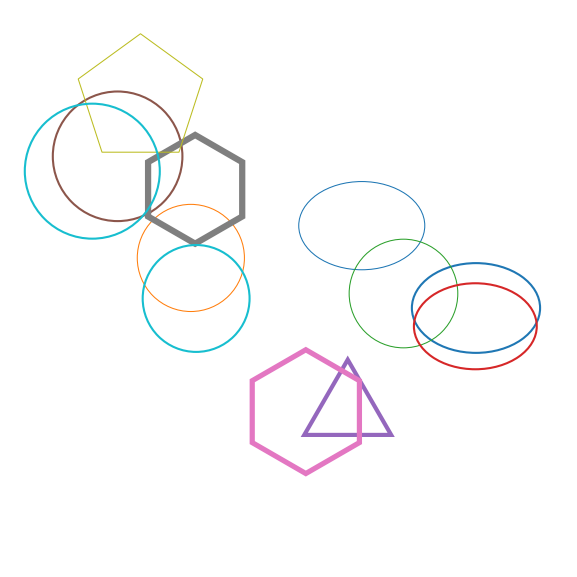[{"shape": "oval", "thickness": 1, "radius": 0.56, "center": [0.824, 0.466]}, {"shape": "oval", "thickness": 0.5, "radius": 0.55, "center": [0.626, 0.608]}, {"shape": "circle", "thickness": 0.5, "radius": 0.46, "center": [0.33, 0.552]}, {"shape": "circle", "thickness": 0.5, "radius": 0.47, "center": [0.699, 0.491]}, {"shape": "oval", "thickness": 1, "radius": 0.53, "center": [0.823, 0.434]}, {"shape": "triangle", "thickness": 2, "radius": 0.43, "center": [0.602, 0.289]}, {"shape": "circle", "thickness": 1, "radius": 0.56, "center": [0.204, 0.728]}, {"shape": "hexagon", "thickness": 2.5, "radius": 0.54, "center": [0.53, 0.286]}, {"shape": "hexagon", "thickness": 3, "radius": 0.47, "center": [0.338, 0.671]}, {"shape": "pentagon", "thickness": 0.5, "radius": 0.57, "center": [0.243, 0.827]}, {"shape": "circle", "thickness": 1, "radius": 0.46, "center": [0.34, 0.482]}, {"shape": "circle", "thickness": 1, "radius": 0.58, "center": [0.16, 0.703]}]